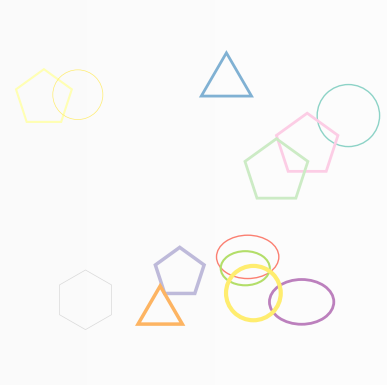[{"shape": "circle", "thickness": 1, "radius": 0.4, "center": [0.899, 0.7]}, {"shape": "pentagon", "thickness": 1.5, "radius": 0.38, "center": [0.113, 0.745]}, {"shape": "pentagon", "thickness": 2.5, "radius": 0.33, "center": [0.464, 0.291]}, {"shape": "oval", "thickness": 1, "radius": 0.4, "center": [0.639, 0.333]}, {"shape": "triangle", "thickness": 2, "radius": 0.37, "center": [0.584, 0.788]}, {"shape": "triangle", "thickness": 2.5, "radius": 0.33, "center": [0.413, 0.191]}, {"shape": "oval", "thickness": 1.5, "radius": 0.32, "center": [0.633, 0.303]}, {"shape": "pentagon", "thickness": 2, "radius": 0.42, "center": [0.793, 0.622]}, {"shape": "hexagon", "thickness": 0.5, "radius": 0.39, "center": [0.221, 0.221]}, {"shape": "oval", "thickness": 2, "radius": 0.42, "center": [0.778, 0.216]}, {"shape": "pentagon", "thickness": 2, "radius": 0.43, "center": [0.713, 0.554]}, {"shape": "circle", "thickness": 3, "radius": 0.35, "center": [0.654, 0.239]}, {"shape": "circle", "thickness": 0.5, "radius": 0.32, "center": [0.201, 0.754]}]